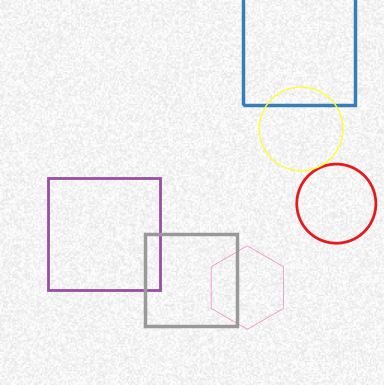[{"shape": "circle", "thickness": 2, "radius": 0.51, "center": [0.874, 0.471]}, {"shape": "square", "thickness": 2.5, "radius": 0.73, "center": [0.776, 0.873]}, {"shape": "square", "thickness": 2, "radius": 0.73, "center": [0.27, 0.392]}, {"shape": "circle", "thickness": 1, "radius": 0.54, "center": [0.782, 0.665]}, {"shape": "hexagon", "thickness": 0.5, "radius": 0.54, "center": [0.642, 0.253]}, {"shape": "square", "thickness": 2.5, "radius": 0.6, "center": [0.495, 0.273]}]